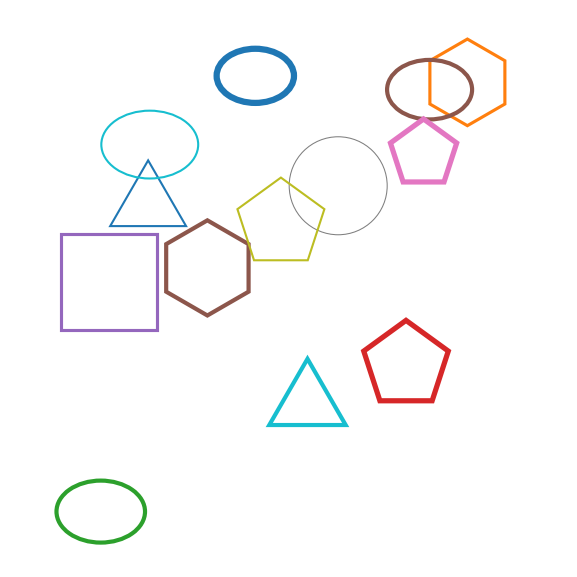[{"shape": "oval", "thickness": 3, "radius": 0.33, "center": [0.442, 0.868]}, {"shape": "triangle", "thickness": 1, "radius": 0.38, "center": [0.257, 0.646]}, {"shape": "hexagon", "thickness": 1.5, "radius": 0.37, "center": [0.809, 0.857]}, {"shape": "oval", "thickness": 2, "radius": 0.38, "center": [0.174, 0.113]}, {"shape": "pentagon", "thickness": 2.5, "radius": 0.38, "center": [0.703, 0.367]}, {"shape": "square", "thickness": 1.5, "radius": 0.42, "center": [0.189, 0.511]}, {"shape": "hexagon", "thickness": 2, "radius": 0.41, "center": [0.359, 0.535]}, {"shape": "oval", "thickness": 2, "radius": 0.37, "center": [0.744, 0.844]}, {"shape": "pentagon", "thickness": 2.5, "radius": 0.3, "center": [0.733, 0.733]}, {"shape": "circle", "thickness": 0.5, "radius": 0.42, "center": [0.586, 0.677]}, {"shape": "pentagon", "thickness": 1, "radius": 0.4, "center": [0.486, 0.612]}, {"shape": "triangle", "thickness": 2, "radius": 0.38, "center": [0.532, 0.301]}, {"shape": "oval", "thickness": 1, "radius": 0.42, "center": [0.259, 0.749]}]